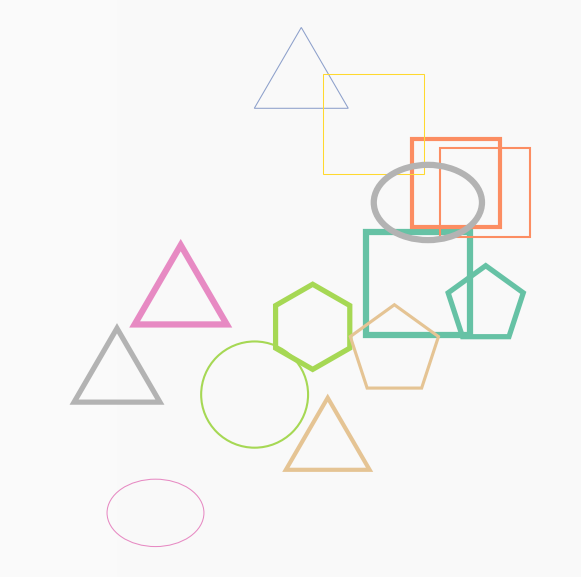[{"shape": "pentagon", "thickness": 2.5, "radius": 0.34, "center": [0.836, 0.471]}, {"shape": "square", "thickness": 3, "radius": 0.45, "center": [0.719, 0.508]}, {"shape": "square", "thickness": 2, "radius": 0.38, "center": [0.784, 0.682]}, {"shape": "square", "thickness": 1, "radius": 0.38, "center": [0.835, 0.666]}, {"shape": "triangle", "thickness": 0.5, "radius": 0.47, "center": [0.518, 0.858]}, {"shape": "oval", "thickness": 0.5, "radius": 0.42, "center": [0.268, 0.111]}, {"shape": "triangle", "thickness": 3, "radius": 0.46, "center": [0.311, 0.483]}, {"shape": "hexagon", "thickness": 2.5, "radius": 0.37, "center": [0.538, 0.433]}, {"shape": "circle", "thickness": 1, "radius": 0.46, "center": [0.438, 0.316]}, {"shape": "square", "thickness": 0.5, "radius": 0.43, "center": [0.643, 0.784]}, {"shape": "pentagon", "thickness": 1.5, "radius": 0.4, "center": [0.679, 0.392]}, {"shape": "triangle", "thickness": 2, "radius": 0.42, "center": [0.564, 0.227]}, {"shape": "oval", "thickness": 3, "radius": 0.47, "center": [0.736, 0.649]}, {"shape": "triangle", "thickness": 2.5, "radius": 0.43, "center": [0.201, 0.345]}]